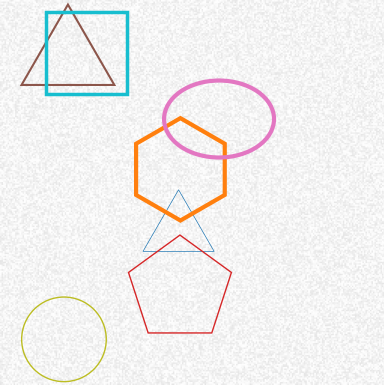[{"shape": "triangle", "thickness": 0.5, "radius": 0.53, "center": [0.464, 0.4]}, {"shape": "hexagon", "thickness": 3, "radius": 0.66, "center": [0.469, 0.56]}, {"shape": "pentagon", "thickness": 1, "radius": 0.7, "center": [0.467, 0.249]}, {"shape": "triangle", "thickness": 1.5, "radius": 0.7, "center": [0.176, 0.849]}, {"shape": "oval", "thickness": 3, "radius": 0.71, "center": [0.569, 0.691]}, {"shape": "circle", "thickness": 1, "radius": 0.55, "center": [0.166, 0.119]}, {"shape": "square", "thickness": 2.5, "radius": 0.53, "center": [0.225, 0.862]}]